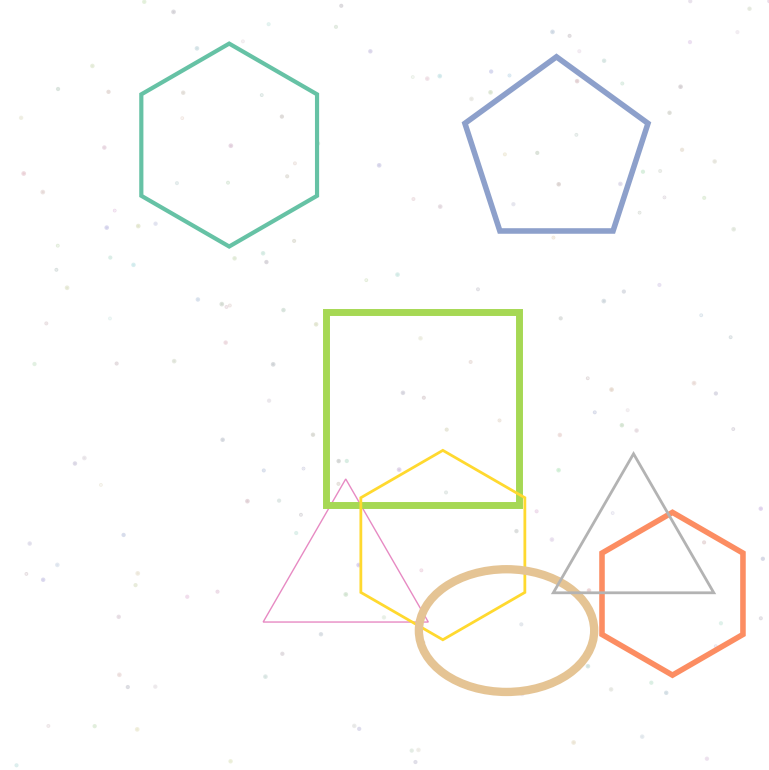[{"shape": "hexagon", "thickness": 1.5, "radius": 0.66, "center": [0.298, 0.812]}, {"shape": "hexagon", "thickness": 2, "radius": 0.53, "center": [0.873, 0.229]}, {"shape": "pentagon", "thickness": 2, "radius": 0.63, "center": [0.723, 0.801]}, {"shape": "triangle", "thickness": 0.5, "radius": 0.62, "center": [0.449, 0.254]}, {"shape": "square", "thickness": 2.5, "radius": 0.63, "center": [0.548, 0.469]}, {"shape": "hexagon", "thickness": 1, "radius": 0.61, "center": [0.575, 0.292]}, {"shape": "oval", "thickness": 3, "radius": 0.57, "center": [0.658, 0.181]}, {"shape": "triangle", "thickness": 1, "radius": 0.6, "center": [0.823, 0.29]}]